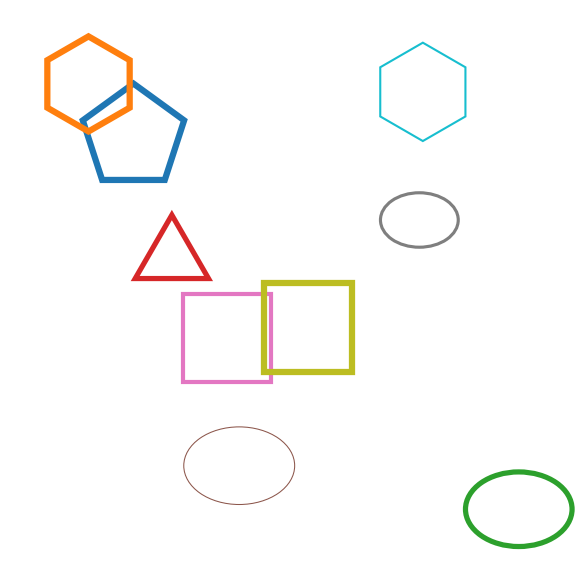[{"shape": "pentagon", "thickness": 3, "radius": 0.46, "center": [0.231, 0.762]}, {"shape": "hexagon", "thickness": 3, "radius": 0.41, "center": [0.153, 0.854]}, {"shape": "oval", "thickness": 2.5, "radius": 0.46, "center": [0.898, 0.117]}, {"shape": "triangle", "thickness": 2.5, "radius": 0.37, "center": [0.298, 0.553]}, {"shape": "oval", "thickness": 0.5, "radius": 0.48, "center": [0.414, 0.193]}, {"shape": "square", "thickness": 2, "radius": 0.38, "center": [0.393, 0.413]}, {"shape": "oval", "thickness": 1.5, "radius": 0.34, "center": [0.726, 0.618]}, {"shape": "square", "thickness": 3, "radius": 0.38, "center": [0.533, 0.433]}, {"shape": "hexagon", "thickness": 1, "radius": 0.43, "center": [0.732, 0.84]}]